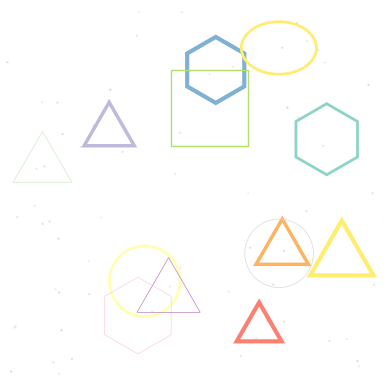[{"shape": "hexagon", "thickness": 2, "radius": 0.46, "center": [0.849, 0.638]}, {"shape": "circle", "thickness": 2, "radius": 0.46, "center": [0.376, 0.27]}, {"shape": "triangle", "thickness": 2.5, "radius": 0.38, "center": [0.284, 0.659]}, {"shape": "triangle", "thickness": 3, "radius": 0.34, "center": [0.673, 0.147]}, {"shape": "hexagon", "thickness": 3, "radius": 0.43, "center": [0.56, 0.818]}, {"shape": "triangle", "thickness": 2.5, "radius": 0.39, "center": [0.733, 0.353]}, {"shape": "square", "thickness": 1, "radius": 0.5, "center": [0.544, 0.72]}, {"shape": "hexagon", "thickness": 0.5, "radius": 0.5, "center": [0.358, 0.18]}, {"shape": "circle", "thickness": 0.5, "radius": 0.45, "center": [0.725, 0.342]}, {"shape": "triangle", "thickness": 0.5, "radius": 0.47, "center": [0.438, 0.236]}, {"shape": "triangle", "thickness": 0.5, "radius": 0.44, "center": [0.11, 0.571]}, {"shape": "oval", "thickness": 2, "radius": 0.49, "center": [0.724, 0.875]}, {"shape": "triangle", "thickness": 3, "radius": 0.47, "center": [0.888, 0.332]}]